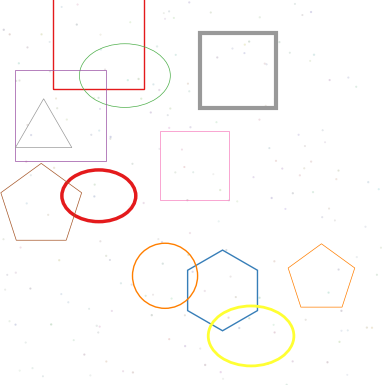[{"shape": "square", "thickness": 1, "radius": 0.6, "center": [0.256, 0.887]}, {"shape": "oval", "thickness": 2.5, "radius": 0.48, "center": [0.257, 0.491]}, {"shape": "hexagon", "thickness": 1, "radius": 0.52, "center": [0.578, 0.246]}, {"shape": "oval", "thickness": 0.5, "radius": 0.59, "center": [0.324, 0.804]}, {"shape": "square", "thickness": 0.5, "radius": 0.59, "center": [0.157, 0.7]}, {"shape": "pentagon", "thickness": 0.5, "radius": 0.45, "center": [0.835, 0.276]}, {"shape": "circle", "thickness": 1, "radius": 0.42, "center": [0.429, 0.284]}, {"shape": "oval", "thickness": 2, "radius": 0.56, "center": [0.652, 0.127]}, {"shape": "pentagon", "thickness": 0.5, "radius": 0.55, "center": [0.107, 0.465]}, {"shape": "square", "thickness": 0.5, "radius": 0.44, "center": [0.505, 0.57]}, {"shape": "square", "thickness": 3, "radius": 0.49, "center": [0.618, 0.817]}, {"shape": "triangle", "thickness": 0.5, "radius": 0.42, "center": [0.113, 0.659]}]